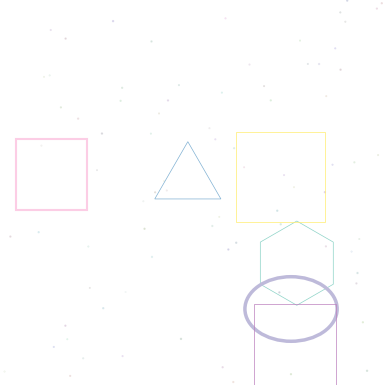[{"shape": "hexagon", "thickness": 0.5, "radius": 0.55, "center": [0.771, 0.316]}, {"shape": "oval", "thickness": 2.5, "radius": 0.6, "center": [0.756, 0.197]}, {"shape": "triangle", "thickness": 0.5, "radius": 0.5, "center": [0.488, 0.533]}, {"shape": "square", "thickness": 1.5, "radius": 0.46, "center": [0.134, 0.547]}, {"shape": "square", "thickness": 0.5, "radius": 0.53, "center": [0.766, 0.105]}, {"shape": "square", "thickness": 0.5, "radius": 0.58, "center": [0.729, 0.541]}]